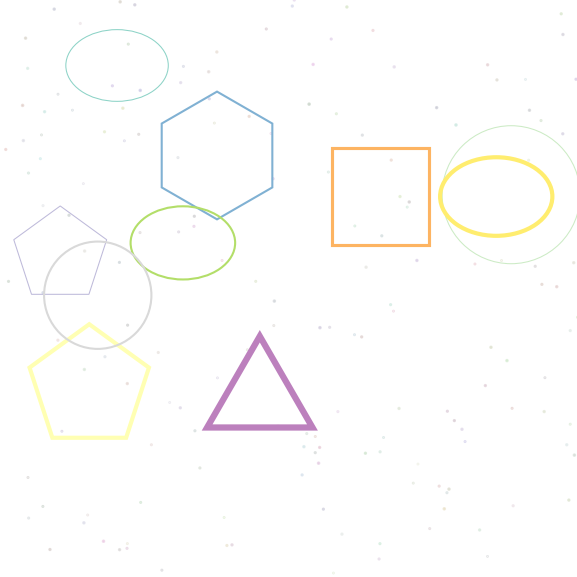[{"shape": "oval", "thickness": 0.5, "radius": 0.44, "center": [0.203, 0.886]}, {"shape": "pentagon", "thickness": 2, "radius": 0.54, "center": [0.155, 0.329]}, {"shape": "pentagon", "thickness": 0.5, "radius": 0.42, "center": [0.104, 0.558]}, {"shape": "hexagon", "thickness": 1, "radius": 0.55, "center": [0.376, 0.73]}, {"shape": "square", "thickness": 1.5, "radius": 0.42, "center": [0.658, 0.659]}, {"shape": "oval", "thickness": 1, "radius": 0.45, "center": [0.317, 0.579]}, {"shape": "circle", "thickness": 1, "radius": 0.46, "center": [0.169, 0.488]}, {"shape": "triangle", "thickness": 3, "radius": 0.53, "center": [0.45, 0.312]}, {"shape": "circle", "thickness": 0.5, "radius": 0.6, "center": [0.885, 0.662]}, {"shape": "oval", "thickness": 2, "radius": 0.49, "center": [0.859, 0.659]}]